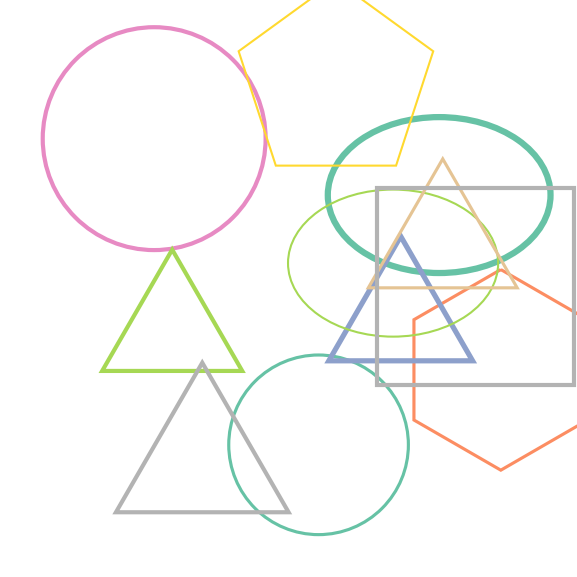[{"shape": "circle", "thickness": 1.5, "radius": 0.78, "center": [0.552, 0.229]}, {"shape": "oval", "thickness": 3, "radius": 0.96, "center": [0.76, 0.661]}, {"shape": "hexagon", "thickness": 1.5, "radius": 0.87, "center": [0.867, 0.359]}, {"shape": "triangle", "thickness": 2.5, "radius": 0.72, "center": [0.694, 0.446]}, {"shape": "circle", "thickness": 2, "radius": 0.96, "center": [0.267, 0.759]}, {"shape": "oval", "thickness": 1, "radius": 0.91, "center": [0.681, 0.544]}, {"shape": "triangle", "thickness": 2, "radius": 0.7, "center": [0.298, 0.427]}, {"shape": "pentagon", "thickness": 1, "radius": 0.89, "center": [0.582, 0.856]}, {"shape": "triangle", "thickness": 1.5, "radius": 0.74, "center": [0.767, 0.575]}, {"shape": "triangle", "thickness": 2, "radius": 0.86, "center": [0.35, 0.198]}, {"shape": "square", "thickness": 2, "radius": 0.85, "center": [0.823, 0.503]}]